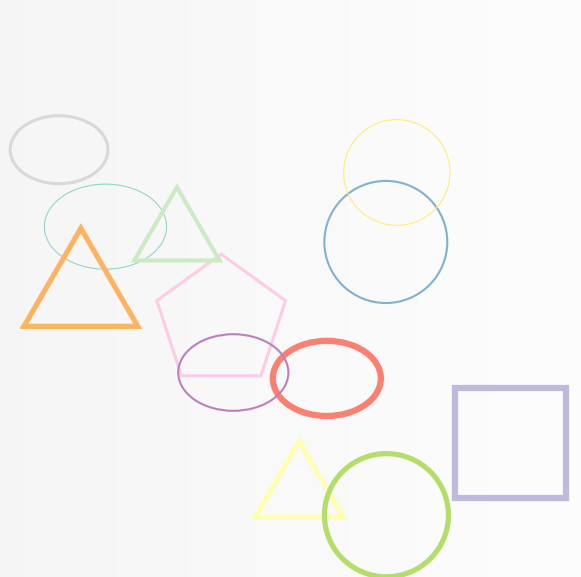[{"shape": "oval", "thickness": 0.5, "radius": 0.53, "center": [0.181, 0.607]}, {"shape": "triangle", "thickness": 2.5, "radius": 0.44, "center": [0.515, 0.147]}, {"shape": "square", "thickness": 3, "radius": 0.48, "center": [0.878, 0.232]}, {"shape": "oval", "thickness": 3, "radius": 0.46, "center": [0.562, 0.344]}, {"shape": "circle", "thickness": 1, "radius": 0.53, "center": [0.664, 0.58]}, {"shape": "triangle", "thickness": 2.5, "radius": 0.57, "center": [0.139, 0.491]}, {"shape": "circle", "thickness": 2.5, "radius": 0.53, "center": [0.665, 0.107]}, {"shape": "pentagon", "thickness": 1.5, "radius": 0.58, "center": [0.381, 0.443]}, {"shape": "oval", "thickness": 1.5, "radius": 0.42, "center": [0.102, 0.74]}, {"shape": "oval", "thickness": 1, "radius": 0.47, "center": [0.401, 0.354]}, {"shape": "triangle", "thickness": 2, "radius": 0.42, "center": [0.304, 0.59]}, {"shape": "circle", "thickness": 0.5, "radius": 0.46, "center": [0.683, 0.7]}]